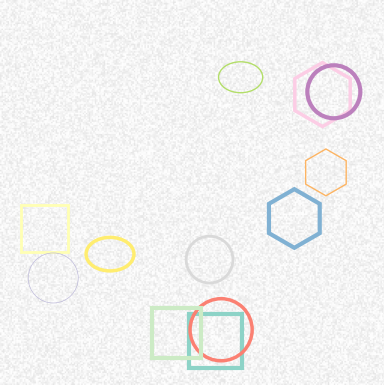[{"shape": "square", "thickness": 3, "radius": 0.35, "center": [0.56, 0.115]}, {"shape": "square", "thickness": 2, "radius": 0.31, "center": [0.116, 0.407]}, {"shape": "circle", "thickness": 0.5, "radius": 0.32, "center": [0.138, 0.278]}, {"shape": "circle", "thickness": 2.5, "radius": 0.4, "center": [0.574, 0.144]}, {"shape": "hexagon", "thickness": 3, "radius": 0.38, "center": [0.764, 0.433]}, {"shape": "hexagon", "thickness": 1, "radius": 0.3, "center": [0.847, 0.552]}, {"shape": "oval", "thickness": 1, "radius": 0.29, "center": [0.625, 0.799]}, {"shape": "hexagon", "thickness": 2.5, "radius": 0.42, "center": [0.838, 0.754]}, {"shape": "circle", "thickness": 2, "radius": 0.3, "center": [0.544, 0.326]}, {"shape": "circle", "thickness": 3, "radius": 0.34, "center": [0.867, 0.762]}, {"shape": "square", "thickness": 3, "radius": 0.32, "center": [0.458, 0.136]}, {"shape": "oval", "thickness": 2.5, "radius": 0.31, "center": [0.286, 0.34]}]